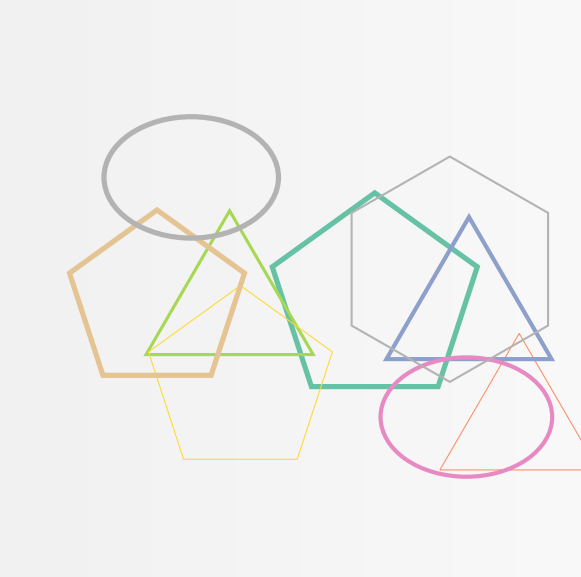[{"shape": "pentagon", "thickness": 2.5, "radius": 0.93, "center": [0.645, 0.48]}, {"shape": "triangle", "thickness": 0.5, "radius": 0.79, "center": [0.893, 0.264]}, {"shape": "triangle", "thickness": 2, "radius": 0.82, "center": [0.807, 0.459]}, {"shape": "oval", "thickness": 2, "radius": 0.74, "center": [0.802, 0.277]}, {"shape": "triangle", "thickness": 1.5, "radius": 0.83, "center": [0.395, 0.468]}, {"shape": "pentagon", "thickness": 0.5, "radius": 0.83, "center": [0.414, 0.338]}, {"shape": "pentagon", "thickness": 2.5, "radius": 0.79, "center": [0.27, 0.477]}, {"shape": "oval", "thickness": 2.5, "radius": 0.75, "center": [0.329, 0.692]}, {"shape": "hexagon", "thickness": 1, "radius": 0.98, "center": [0.774, 0.533]}]